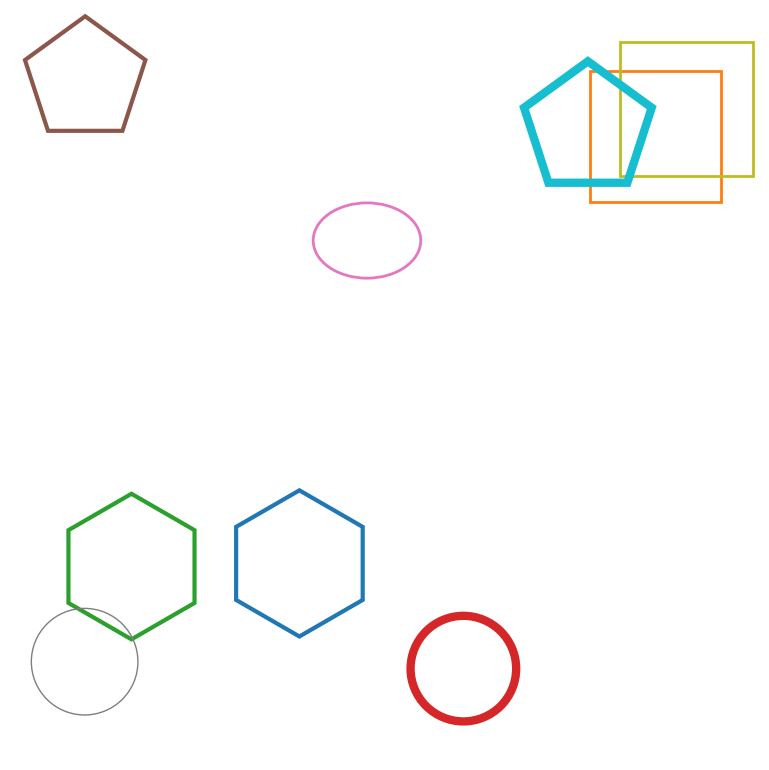[{"shape": "hexagon", "thickness": 1.5, "radius": 0.47, "center": [0.389, 0.268]}, {"shape": "square", "thickness": 1, "radius": 0.42, "center": [0.852, 0.822]}, {"shape": "hexagon", "thickness": 1.5, "radius": 0.47, "center": [0.171, 0.264]}, {"shape": "circle", "thickness": 3, "radius": 0.34, "center": [0.602, 0.132]}, {"shape": "pentagon", "thickness": 1.5, "radius": 0.41, "center": [0.111, 0.897]}, {"shape": "oval", "thickness": 1, "radius": 0.35, "center": [0.477, 0.688]}, {"shape": "circle", "thickness": 0.5, "radius": 0.35, "center": [0.11, 0.141]}, {"shape": "square", "thickness": 1, "radius": 0.43, "center": [0.892, 0.858]}, {"shape": "pentagon", "thickness": 3, "radius": 0.44, "center": [0.763, 0.833]}]